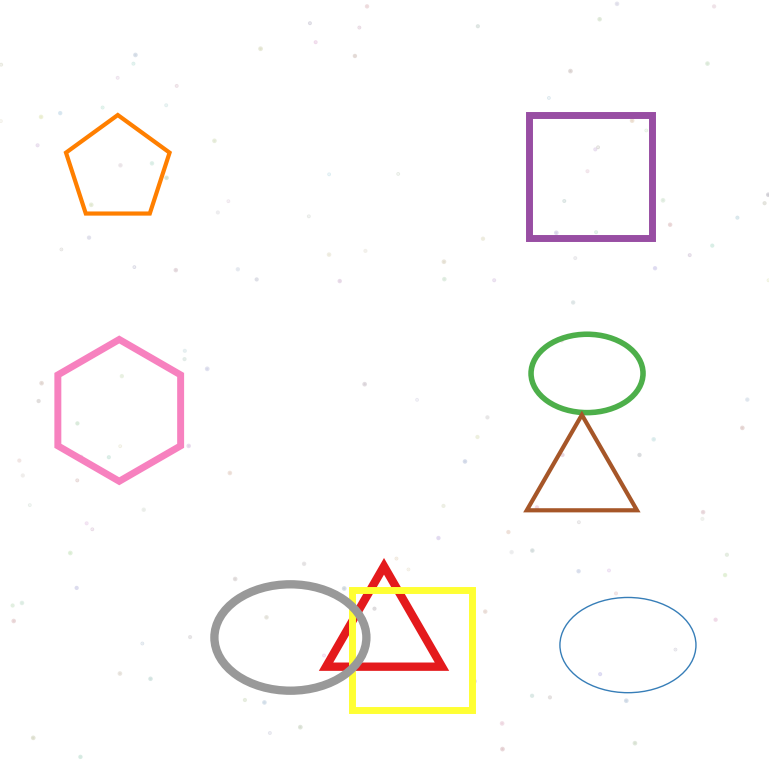[{"shape": "triangle", "thickness": 3, "radius": 0.43, "center": [0.499, 0.178]}, {"shape": "oval", "thickness": 0.5, "radius": 0.44, "center": [0.816, 0.162]}, {"shape": "oval", "thickness": 2, "radius": 0.36, "center": [0.762, 0.515]}, {"shape": "square", "thickness": 2.5, "radius": 0.4, "center": [0.767, 0.77]}, {"shape": "pentagon", "thickness": 1.5, "radius": 0.35, "center": [0.153, 0.78]}, {"shape": "square", "thickness": 2.5, "radius": 0.39, "center": [0.535, 0.156]}, {"shape": "triangle", "thickness": 1.5, "radius": 0.41, "center": [0.756, 0.379]}, {"shape": "hexagon", "thickness": 2.5, "radius": 0.46, "center": [0.155, 0.467]}, {"shape": "oval", "thickness": 3, "radius": 0.49, "center": [0.377, 0.172]}]